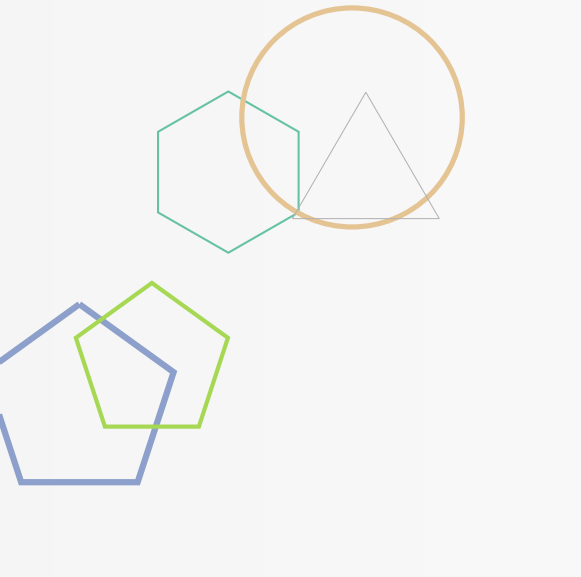[{"shape": "hexagon", "thickness": 1, "radius": 0.7, "center": [0.393, 0.701]}, {"shape": "pentagon", "thickness": 3, "radius": 0.85, "center": [0.137, 0.302]}, {"shape": "pentagon", "thickness": 2, "radius": 0.69, "center": [0.261, 0.372]}, {"shape": "circle", "thickness": 2.5, "radius": 0.95, "center": [0.606, 0.796]}, {"shape": "triangle", "thickness": 0.5, "radius": 0.73, "center": [0.629, 0.694]}]